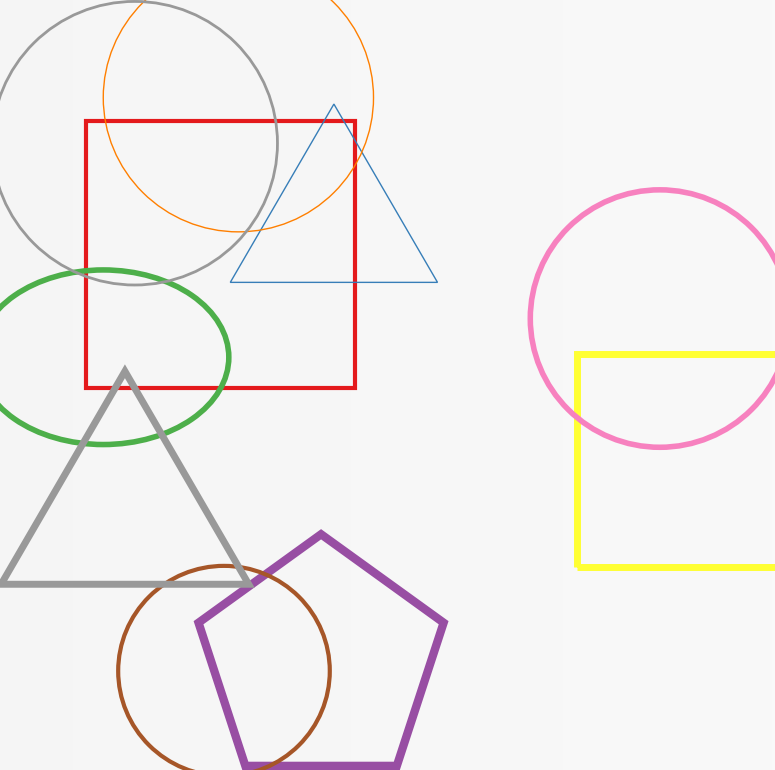[{"shape": "square", "thickness": 1.5, "radius": 0.87, "center": [0.285, 0.669]}, {"shape": "triangle", "thickness": 0.5, "radius": 0.77, "center": [0.431, 0.71]}, {"shape": "oval", "thickness": 2, "radius": 0.81, "center": [0.133, 0.536]}, {"shape": "pentagon", "thickness": 3, "radius": 0.83, "center": [0.414, 0.14]}, {"shape": "circle", "thickness": 0.5, "radius": 0.87, "center": [0.308, 0.873]}, {"shape": "square", "thickness": 2.5, "radius": 0.69, "center": [0.882, 0.402]}, {"shape": "circle", "thickness": 1.5, "radius": 0.68, "center": [0.289, 0.129]}, {"shape": "circle", "thickness": 2, "radius": 0.84, "center": [0.851, 0.586]}, {"shape": "circle", "thickness": 1, "radius": 0.92, "center": [0.174, 0.814]}, {"shape": "triangle", "thickness": 2.5, "radius": 0.92, "center": [0.161, 0.333]}]